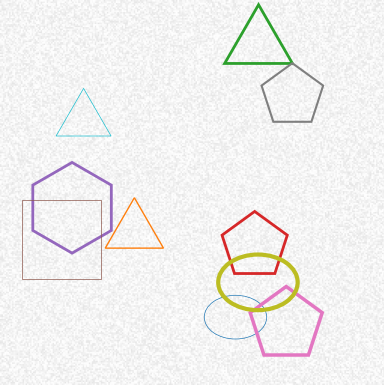[{"shape": "oval", "thickness": 0.5, "radius": 0.41, "center": [0.612, 0.176]}, {"shape": "triangle", "thickness": 1, "radius": 0.44, "center": [0.349, 0.399]}, {"shape": "triangle", "thickness": 2, "radius": 0.51, "center": [0.672, 0.886]}, {"shape": "pentagon", "thickness": 2, "radius": 0.45, "center": [0.661, 0.362]}, {"shape": "hexagon", "thickness": 2, "radius": 0.59, "center": [0.187, 0.46]}, {"shape": "square", "thickness": 0.5, "radius": 0.52, "center": [0.159, 0.378]}, {"shape": "pentagon", "thickness": 2.5, "radius": 0.49, "center": [0.743, 0.157]}, {"shape": "pentagon", "thickness": 1.5, "radius": 0.42, "center": [0.759, 0.752]}, {"shape": "oval", "thickness": 3, "radius": 0.52, "center": [0.67, 0.267]}, {"shape": "triangle", "thickness": 0.5, "radius": 0.41, "center": [0.217, 0.688]}]